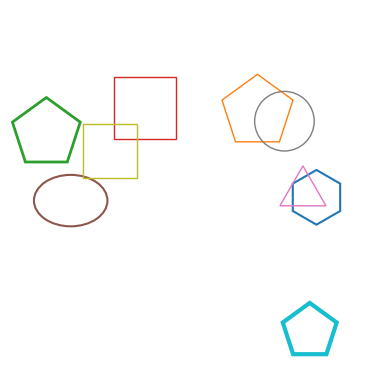[{"shape": "hexagon", "thickness": 1.5, "radius": 0.36, "center": [0.822, 0.487]}, {"shape": "pentagon", "thickness": 1, "radius": 0.48, "center": [0.669, 0.71]}, {"shape": "pentagon", "thickness": 2, "radius": 0.46, "center": [0.12, 0.654]}, {"shape": "square", "thickness": 1, "radius": 0.41, "center": [0.377, 0.72]}, {"shape": "oval", "thickness": 1.5, "radius": 0.48, "center": [0.184, 0.479]}, {"shape": "triangle", "thickness": 1, "radius": 0.35, "center": [0.787, 0.5]}, {"shape": "circle", "thickness": 1, "radius": 0.39, "center": [0.739, 0.685]}, {"shape": "square", "thickness": 1, "radius": 0.35, "center": [0.286, 0.607]}, {"shape": "pentagon", "thickness": 3, "radius": 0.37, "center": [0.804, 0.14]}]